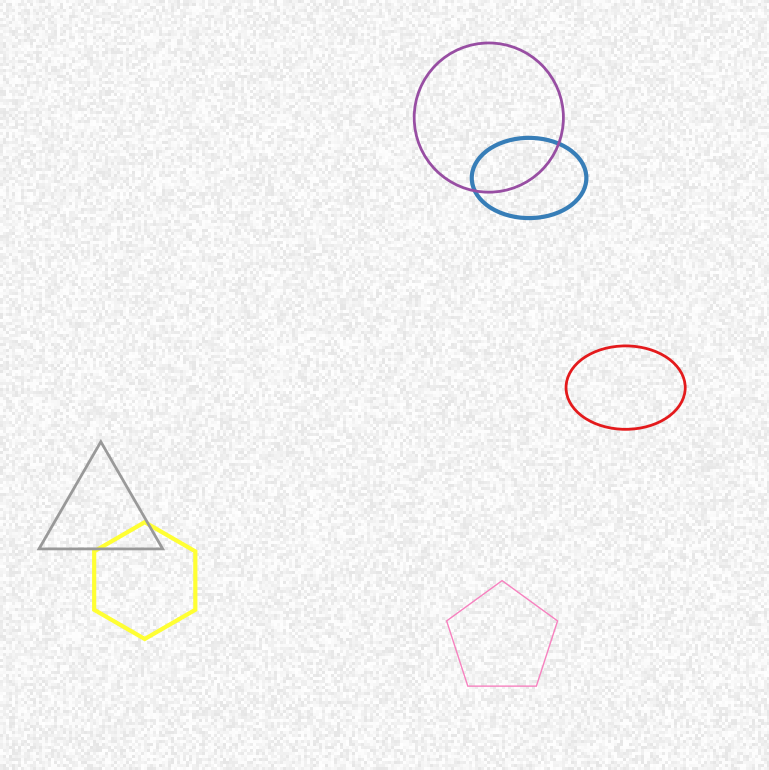[{"shape": "oval", "thickness": 1, "radius": 0.39, "center": [0.812, 0.497]}, {"shape": "oval", "thickness": 1.5, "radius": 0.37, "center": [0.687, 0.769]}, {"shape": "circle", "thickness": 1, "radius": 0.48, "center": [0.635, 0.847]}, {"shape": "hexagon", "thickness": 1.5, "radius": 0.38, "center": [0.188, 0.246]}, {"shape": "pentagon", "thickness": 0.5, "radius": 0.38, "center": [0.652, 0.17]}, {"shape": "triangle", "thickness": 1, "radius": 0.46, "center": [0.131, 0.334]}]